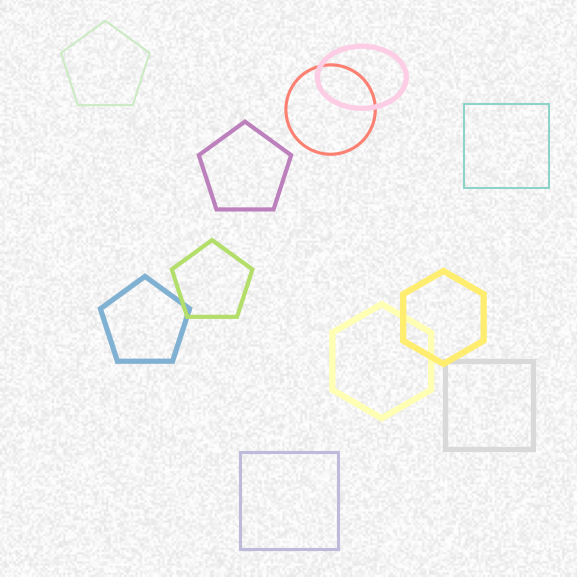[{"shape": "square", "thickness": 1, "radius": 0.37, "center": [0.877, 0.746]}, {"shape": "hexagon", "thickness": 3, "radius": 0.49, "center": [0.661, 0.374]}, {"shape": "square", "thickness": 1.5, "radius": 0.42, "center": [0.5, 0.132]}, {"shape": "circle", "thickness": 1.5, "radius": 0.39, "center": [0.572, 0.809]}, {"shape": "pentagon", "thickness": 2.5, "radius": 0.41, "center": [0.251, 0.439]}, {"shape": "pentagon", "thickness": 2, "radius": 0.37, "center": [0.367, 0.51]}, {"shape": "oval", "thickness": 2.5, "radius": 0.38, "center": [0.627, 0.865]}, {"shape": "square", "thickness": 2.5, "radius": 0.38, "center": [0.847, 0.299]}, {"shape": "pentagon", "thickness": 2, "radius": 0.42, "center": [0.424, 0.704]}, {"shape": "pentagon", "thickness": 1, "radius": 0.4, "center": [0.182, 0.882]}, {"shape": "hexagon", "thickness": 3, "radius": 0.4, "center": [0.768, 0.449]}]